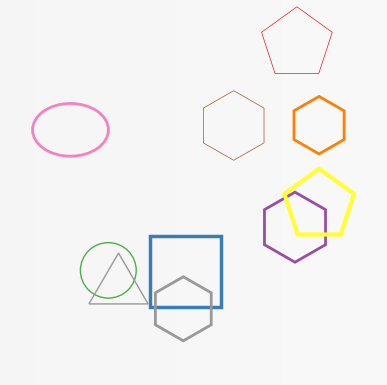[{"shape": "pentagon", "thickness": 0.5, "radius": 0.48, "center": [0.766, 0.887]}, {"shape": "square", "thickness": 2.5, "radius": 0.46, "center": [0.478, 0.295]}, {"shape": "circle", "thickness": 1, "radius": 0.36, "center": [0.28, 0.298]}, {"shape": "hexagon", "thickness": 2, "radius": 0.46, "center": [0.761, 0.41]}, {"shape": "hexagon", "thickness": 2, "radius": 0.37, "center": [0.823, 0.675]}, {"shape": "pentagon", "thickness": 3, "radius": 0.47, "center": [0.824, 0.467]}, {"shape": "hexagon", "thickness": 0.5, "radius": 0.45, "center": [0.603, 0.674]}, {"shape": "oval", "thickness": 2, "radius": 0.49, "center": [0.182, 0.663]}, {"shape": "hexagon", "thickness": 2, "radius": 0.42, "center": [0.473, 0.198]}, {"shape": "triangle", "thickness": 1, "radius": 0.44, "center": [0.306, 0.255]}]